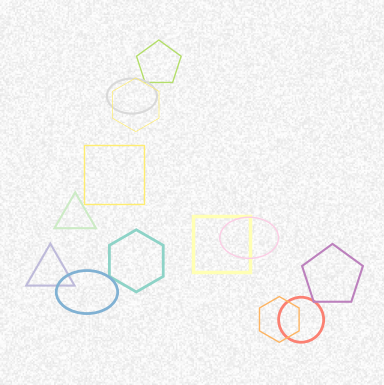[{"shape": "hexagon", "thickness": 2, "radius": 0.4, "center": [0.354, 0.322]}, {"shape": "square", "thickness": 2.5, "radius": 0.37, "center": [0.576, 0.366]}, {"shape": "triangle", "thickness": 1.5, "radius": 0.36, "center": [0.131, 0.295]}, {"shape": "circle", "thickness": 2, "radius": 0.29, "center": [0.782, 0.17]}, {"shape": "oval", "thickness": 2, "radius": 0.4, "center": [0.226, 0.241]}, {"shape": "hexagon", "thickness": 1, "radius": 0.3, "center": [0.725, 0.17]}, {"shape": "pentagon", "thickness": 1, "radius": 0.3, "center": [0.413, 0.835]}, {"shape": "oval", "thickness": 1, "radius": 0.38, "center": [0.647, 0.382]}, {"shape": "oval", "thickness": 1.5, "radius": 0.33, "center": [0.343, 0.75]}, {"shape": "pentagon", "thickness": 1.5, "radius": 0.42, "center": [0.864, 0.283]}, {"shape": "triangle", "thickness": 1.5, "radius": 0.31, "center": [0.195, 0.438]}, {"shape": "square", "thickness": 1, "radius": 0.38, "center": [0.296, 0.546]}, {"shape": "hexagon", "thickness": 0.5, "radius": 0.35, "center": [0.353, 0.728]}]